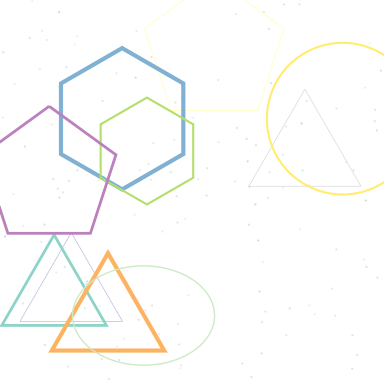[{"shape": "triangle", "thickness": 2, "radius": 0.78, "center": [0.141, 0.233]}, {"shape": "pentagon", "thickness": 0.5, "radius": 0.95, "center": [0.557, 0.867]}, {"shape": "triangle", "thickness": 0.5, "radius": 0.77, "center": [0.185, 0.242]}, {"shape": "hexagon", "thickness": 3, "radius": 0.92, "center": [0.317, 0.692]}, {"shape": "triangle", "thickness": 3, "radius": 0.84, "center": [0.281, 0.174]}, {"shape": "hexagon", "thickness": 1.5, "radius": 0.69, "center": [0.382, 0.608]}, {"shape": "triangle", "thickness": 0.5, "radius": 0.84, "center": [0.792, 0.6]}, {"shape": "pentagon", "thickness": 2, "radius": 0.91, "center": [0.128, 0.542]}, {"shape": "oval", "thickness": 1, "radius": 0.92, "center": [0.373, 0.18]}, {"shape": "circle", "thickness": 1.5, "radius": 0.98, "center": [0.89, 0.692]}]